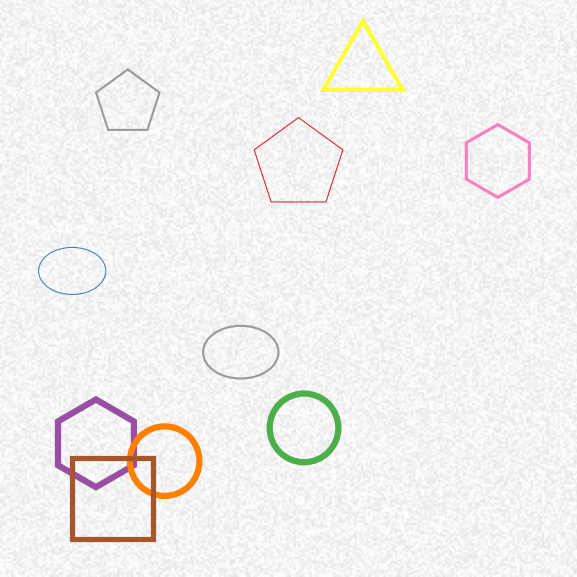[{"shape": "pentagon", "thickness": 0.5, "radius": 0.4, "center": [0.517, 0.715]}, {"shape": "oval", "thickness": 0.5, "radius": 0.29, "center": [0.125, 0.53]}, {"shape": "circle", "thickness": 3, "radius": 0.3, "center": [0.526, 0.258]}, {"shape": "hexagon", "thickness": 3, "radius": 0.38, "center": [0.166, 0.231]}, {"shape": "circle", "thickness": 3, "radius": 0.3, "center": [0.285, 0.201]}, {"shape": "triangle", "thickness": 2, "radius": 0.4, "center": [0.629, 0.883]}, {"shape": "square", "thickness": 2.5, "radius": 0.35, "center": [0.194, 0.136]}, {"shape": "hexagon", "thickness": 1.5, "radius": 0.32, "center": [0.862, 0.72]}, {"shape": "pentagon", "thickness": 1, "radius": 0.29, "center": [0.221, 0.821]}, {"shape": "oval", "thickness": 1, "radius": 0.33, "center": [0.417, 0.389]}]